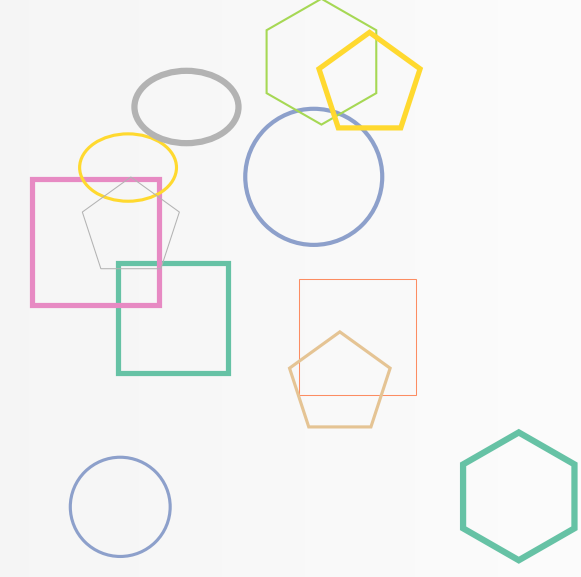[{"shape": "square", "thickness": 2.5, "radius": 0.47, "center": [0.298, 0.448]}, {"shape": "hexagon", "thickness": 3, "radius": 0.55, "center": [0.893, 0.14]}, {"shape": "square", "thickness": 0.5, "radius": 0.5, "center": [0.615, 0.416]}, {"shape": "circle", "thickness": 1.5, "radius": 0.43, "center": [0.207, 0.121]}, {"shape": "circle", "thickness": 2, "radius": 0.59, "center": [0.54, 0.693]}, {"shape": "square", "thickness": 2.5, "radius": 0.55, "center": [0.164, 0.58]}, {"shape": "hexagon", "thickness": 1, "radius": 0.54, "center": [0.553, 0.892]}, {"shape": "pentagon", "thickness": 2.5, "radius": 0.46, "center": [0.636, 0.852]}, {"shape": "oval", "thickness": 1.5, "radius": 0.42, "center": [0.22, 0.709]}, {"shape": "pentagon", "thickness": 1.5, "radius": 0.45, "center": [0.585, 0.333]}, {"shape": "oval", "thickness": 3, "radius": 0.45, "center": [0.321, 0.814]}, {"shape": "pentagon", "thickness": 0.5, "radius": 0.44, "center": [0.225, 0.605]}]